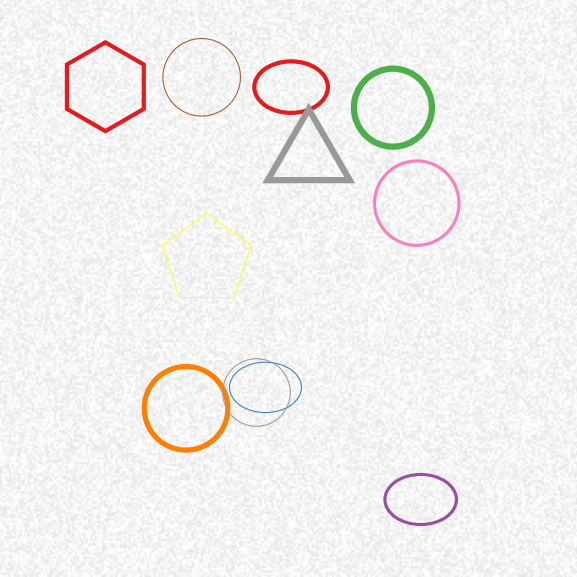[{"shape": "oval", "thickness": 2, "radius": 0.32, "center": [0.504, 0.848]}, {"shape": "hexagon", "thickness": 2, "radius": 0.38, "center": [0.182, 0.849]}, {"shape": "oval", "thickness": 0.5, "radius": 0.31, "center": [0.46, 0.328]}, {"shape": "circle", "thickness": 3, "radius": 0.34, "center": [0.68, 0.813]}, {"shape": "oval", "thickness": 1.5, "radius": 0.31, "center": [0.728, 0.134]}, {"shape": "circle", "thickness": 2.5, "radius": 0.36, "center": [0.322, 0.292]}, {"shape": "pentagon", "thickness": 0.5, "radius": 0.4, "center": [0.358, 0.549]}, {"shape": "circle", "thickness": 0.5, "radius": 0.34, "center": [0.349, 0.865]}, {"shape": "circle", "thickness": 1.5, "radius": 0.37, "center": [0.722, 0.647]}, {"shape": "circle", "thickness": 0.5, "radius": 0.29, "center": [0.444, 0.319]}, {"shape": "triangle", "thickness": 3, "radius": 0.41, "center": [0.535, 0.728]}]